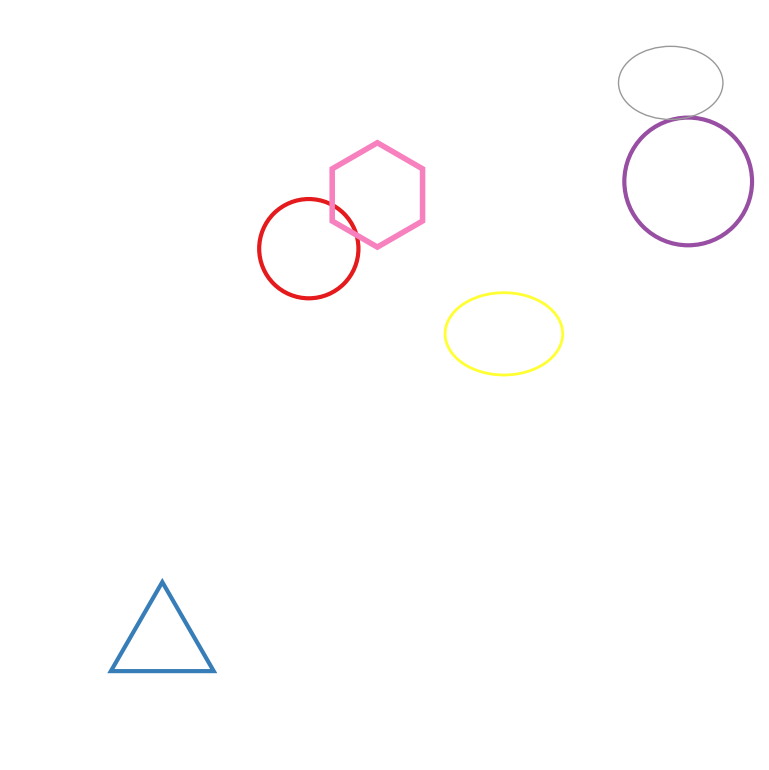[{"shape": "circle", "thickness": 1.5, "radius": 0.32, "center": [0.401, 0.677]}, {"shape": "triangle", "thickness": 1.5, "radius": 0.39, "center": [0.211, 0.167]}, {"shape": "circle", "thickness": 1.5, "radius": 0.41, "center": [0.894, 0.764]}, {"shape": "oval", "thickness": 1, "radius": 0.38, "center": [0.654, 0.566]}, {"shape": "hexagon", "thickness": 2, "radius": 0.34, "center": [0.49, 0.747]}, {"shape": "oval", "thickness": 0.5, "radius": 0.34, "center": [0.871, 0.892]}]